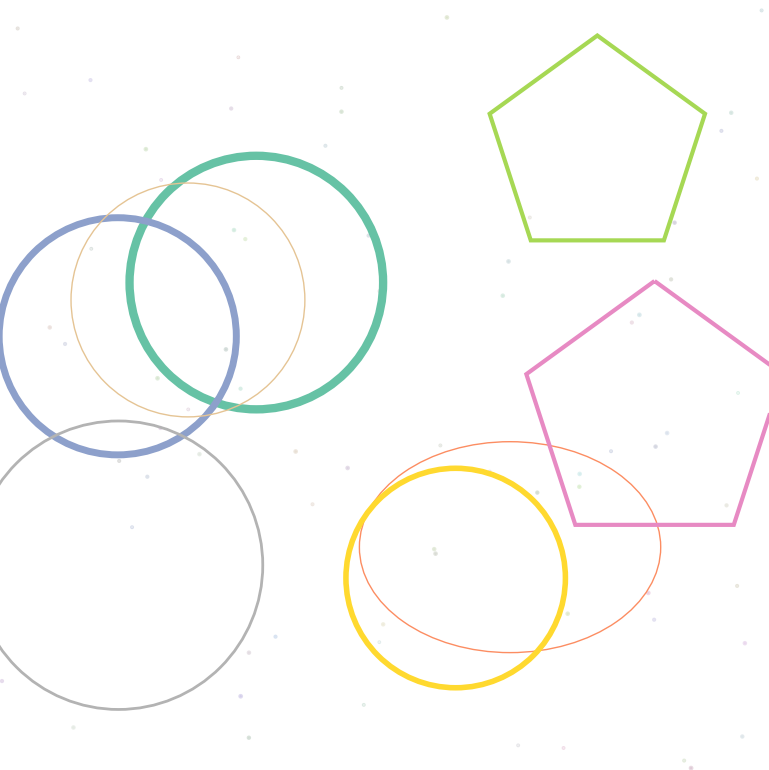[{"shape": "circle", "thickness": 3, "radius": 0.82, "center": [0.333, 0.633]}, {"shape": "oval", "thickness": 0.5, "radius": 0.98, "center": [0.662, 0.289]}, {"shape": "circle", "thickness": 2.5, "radius": 0.77, "center": [0.153, 0.563]}, {"shape": "pentagon", "thickness": 1.5, "radius": 0.88, "center": [0.85, 0.46]}, {"shape": "pentagon", "thickness": 1.5, "radius": 0.74, "center": [0.776, 0.807]}, {"shape": "circle", "thickness": 2, "radius": 0.71, "center": [0.592, 0.249]}, {"shape": "circle", "thickness": 0.5, "radius": 0.76, "center": [0.244, 0.61]}, {"shape": "circle", "thickness": 1, "radius": 0.94, "center": [0.154, 0.266]}]